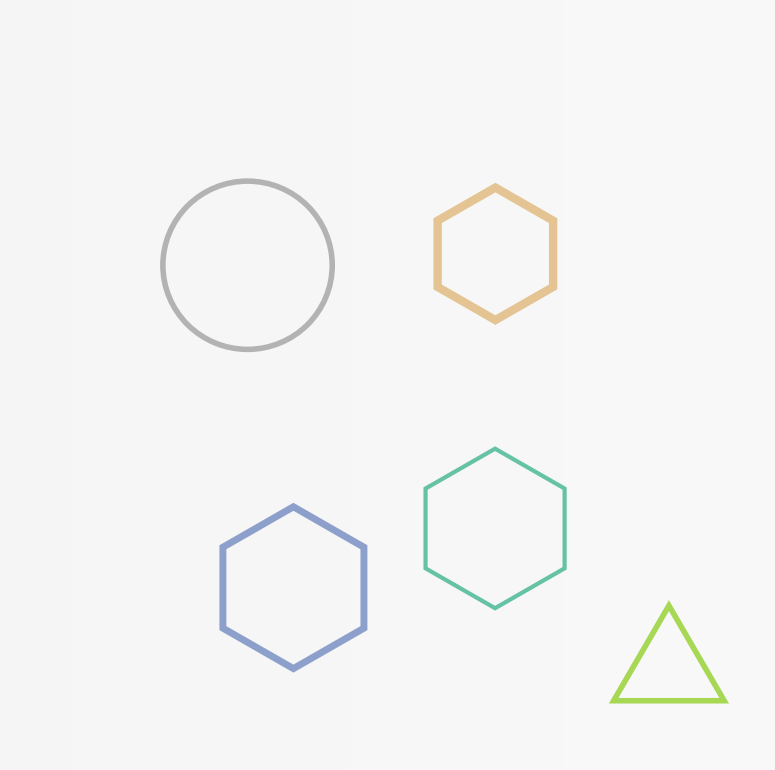[{"shape": "hexagon", "thickness": 1.5, "radius": 0.52, "center": [0.639, 0.314]}, {"shape": "hexagon", "thickness": 2.5, "radius": 0.53, "center": [0.379, 0.237]}, {"shape": "triangle", "thickness": 2, "radius": 0.41, "center": [0.863, 0.131]}, {"shape": "hexagon", "thickness": 3, "radius": 0.43, "center": [0.639, 0.67]}, {"shape": "circle", "thickness": 2, "radius": 0.55, "center": [0.319, 0.656]}]